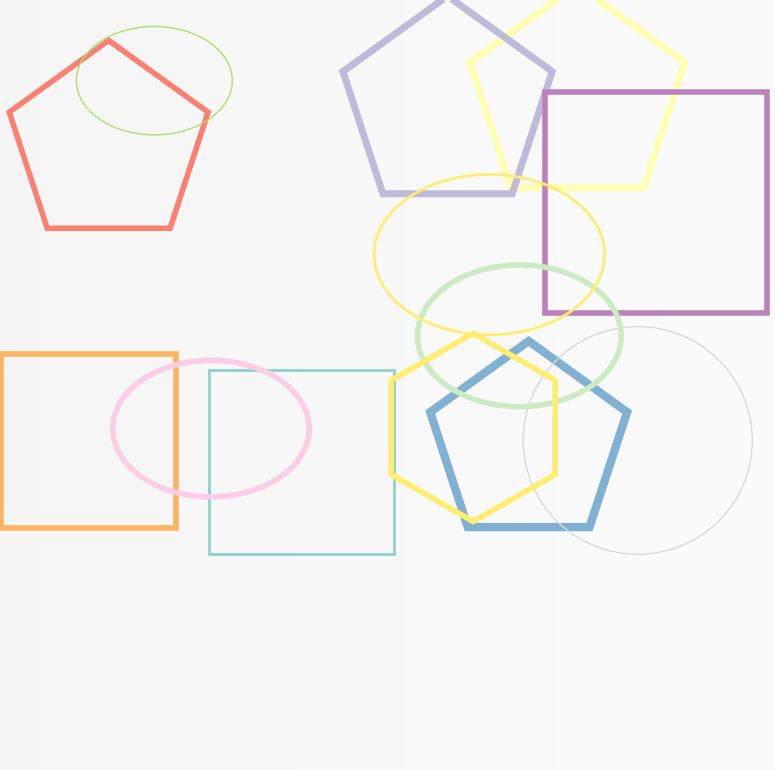[{"shape": "square", "thickness": 1, "radius": 0.6, "center": [0.389, 0.4]}, {"shape": "pentagon", "thickness": 2.5, "radius": 0.73, "center": [0.745, 0.874]}, {"shape": "pentagon", "thickness": 2.5, "radius": 0.71, "center": [0.577, 0.863]}, {"shape": "pentagon", "thickness": 2, "radius": 0.67, "center": [0.14, 0.813]}, {"shape": "pentagon", "thickness": 3, "radius": 0.67, "center": [0.682, 0.423]}, {"shape": "square", "thickness": 2, "radius": 0.57, "center": [0.115, 0.427]}, {"shape": "oval", "thickness": 0.5, "radius": 0.5, "center": [0.199, 0.895]}, {"shape": "oval", "thickness": 2, "radius": 0.63, "center": [0.272, 0.443]}, {"shape": "circle", "thickness": 0.5, "radius": 0.74, "center": [0.823, 0.428]}, {"shape": "square", "thickness": 2, "radius": 0.72, "center": [0.847, 0.737]}, {"shape": "oval", "thickness": 2, "radius": 0.66, "center": [0.67, 0.564]}, {"shape": "hexagon", "thickness": 2, "radius": 0.61, "center": [0.61, 0.445]}, {"shape": "oval", "thickness": 1, "radius": 0.74, "center": [0.631, 0.669]}]